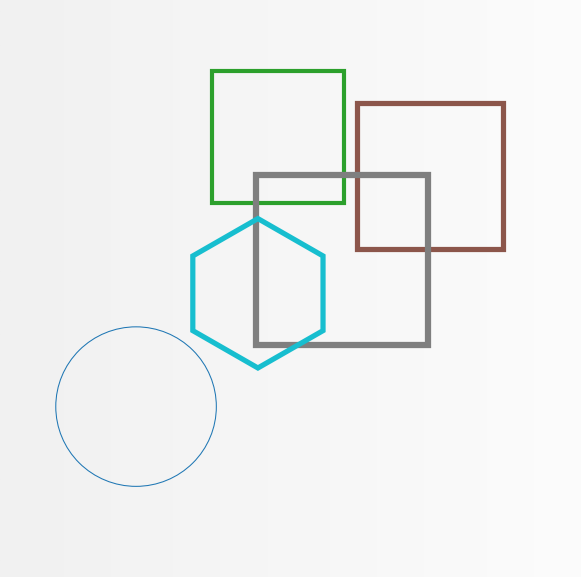[{"shape": "circle", "thickness": 0.5, "radius": 0.69, "center": [0.234, 0.295]}, {"shape": "square", "thickness": 2, "radius": 0.57, "center": [0.478, 0.762]}, {"shape": "square", "thickness": 2.5, "radius": 0.63, "center": [0.74, 0.694]}, {"shape": "square", "thickness": 3, "radius": 0.74, "center": [0.589, 0.549]}, {"shape": "hexagon", "thickness": 2.5, "radius": 0.65, "center": [0.444, 0.491]}]